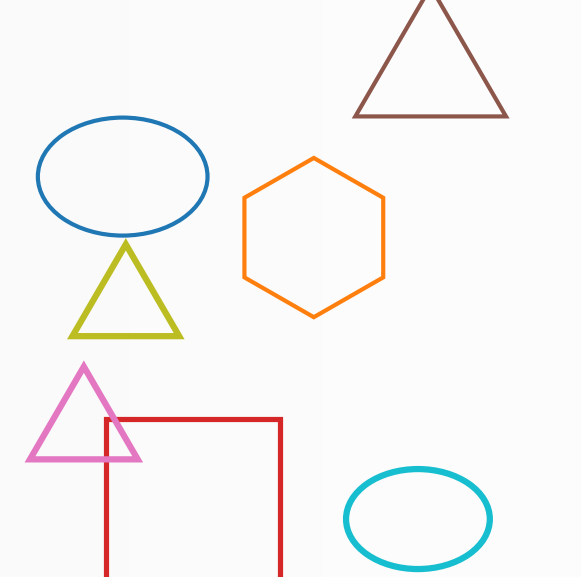[{"shape": "oval", "thickness": 2, "radius": 0.73, "center": [0.211, 0.693]}, {"shape": "hexagon", "thickness": 2, "radius": 0.69, "center": [0.54, 0.588]}, {"shape": "square", "thickness": 2.5, "radius": 0.75, "center": [0.332, 0.123]}, {"shape": "triangle", "thickness": 2, "radius": 0.75, "center": [0.741, 0.872]}, {"shape": "triangle", "thickness": 3, "radius": 0.54, "center": [0.144, 0.257]}, {"shape": "triangle", "thickness": 3, "radius": 0.53, "center": [0.216, 0.47]}, {"shape": "oval", "thickness": 3, "radius": 0.62, "center": [0.719, 0.1]}]